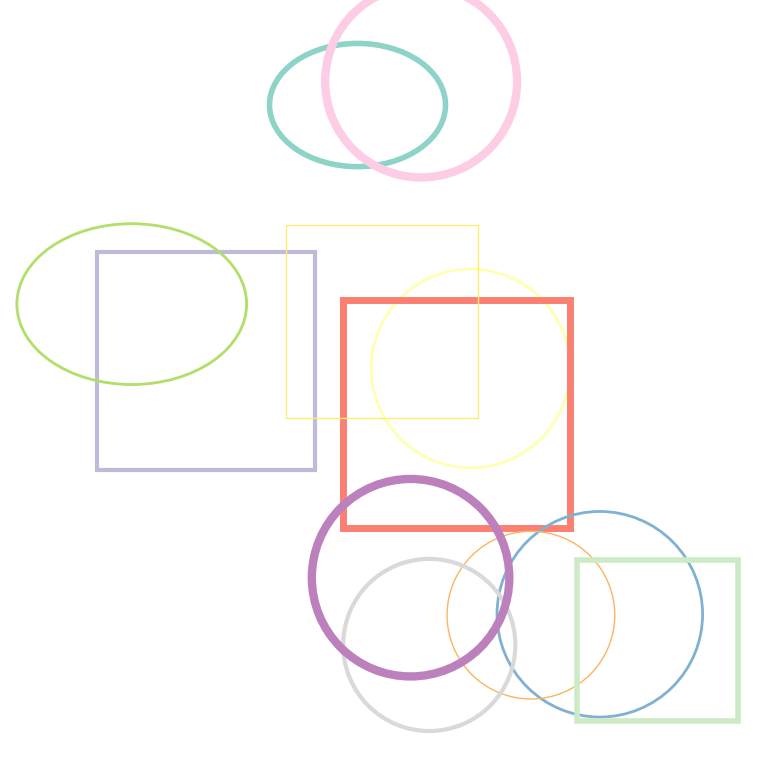[{"shape": "oval", "thickness": 2, "radius": 0.57, "center": [0.464, 0.864]}, {"shape": "circle", "thickness": 1, "radius": 0.65, "center": [0.611, 0.522]}, {"shape": "square", "thickness": 1.5, "radius": 0.71, "center": [0.267, 0.531]}, {"shape": "square", "thickness": 2.5, "radius": 0.74, "center": [0.593, 0.462]}, {"shape": "circle", "thickness": 1, "radius": 0.67, "center": [0.779, 0.202]}, {"shape": "circle", "thickness": 0.5, "radius": 0.54, "center": [0.69, 0.201]}, {"shape": "oval", "thickness": 1, "radius": 0.75, "center": [0.171, 0.605]}, {"shape": "circle", "thickness": 3, "radius": 0.62, "center": [0.547, 0.894]}, {"shape": "circle", "thickness": 1.5, "radius": 0.56, "center": [0.557, 0.162]}, {"shape": "circle", "thickness": 3, "radius": 0.64, "center": [0.533, 0.25]}, {"shape": "square", "thickness": 2, "radius": 0.52, "center": [0.854, 0.168]}, {"shape": "square", "thickness": 0.5, "radius": 0.62, "center": [0.496, 0.582]}]